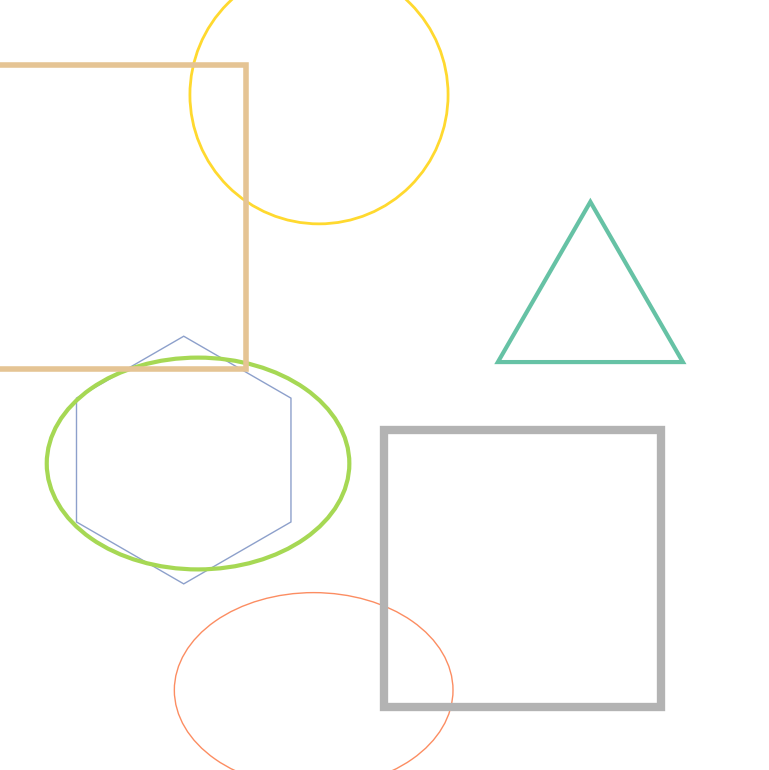[{"shape": "triangle", "thickness": 1.5, "radius": 0.69, "center": [0.767, 0.599]}, {"shape": "oval", "thickness": 0.5, "radius": 0.9, "center": [0.407, 0.104]}, {"shape": "hexagon", "thickness": 0.5, "radius": 0.8, "center": [0.239, 0.403]}, {"shape": "oval", "thickness": 1.5, "radius": 0.98, "center": [0.257, 0.398]}, {"shape": "circle", "thickness": 1, "radius": 0.84, "center": [0.414, 0.877]}, {"shape": "square", "thickness": 2, "radius": 0.99, "center": [0.123, 0.718]}, {"shape": "square", "thickness": 3, "radius": 0.9, "center": [0.678, 0.262]}]